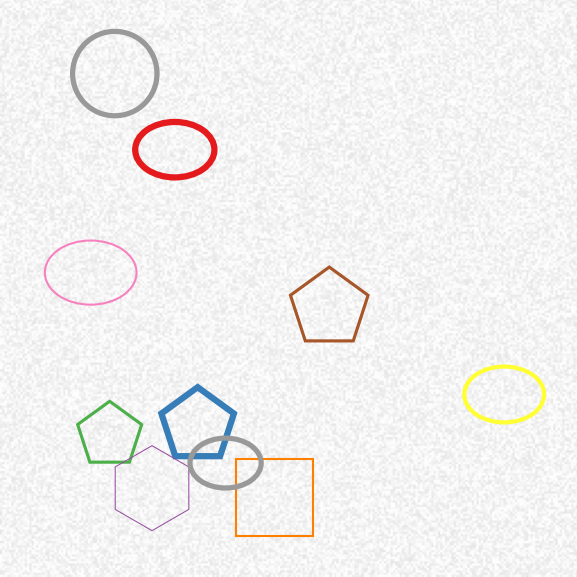[{"shape": "oval", "thickness": 3, "radius": 0.34, "center": [0.303, 0.74]}, {"shape": "pentagon", "thickness": 3, "radius": 0.33, "center": [0.342, 0.263]}, {"shape": "pentagon", "thickness": 1.5, "radius": 0.29, "center": [0.19, 0.246]}, {"shape": "hexagon", "thickness": 0.5, "radius": 0.37, "center": [0.263, 0.154]}, {"shape": "square", "thickness": 1, "radius": 0.33, "center": [0.476, 0.138]}, {"shape": "oval", "thickness": 2, "radius": 0.35, "center": [0.873, 0.316]}, {"shape": "pentagon", "thickness": 1.5, "radius": 0.35, "center": [0.57, 0.466]}, {"shape": "oval", "thickness": 1, "radius": 0.4, "center": [0.157, 0.527]}, {"shape": "circle", "thickness": 2.5, "radius": 0.37, "center": [0.199, 0.872]}, {"shape": "oval", "thickness": 2.5, "radius": 0.31, "center": [0.391, 0.197]}]